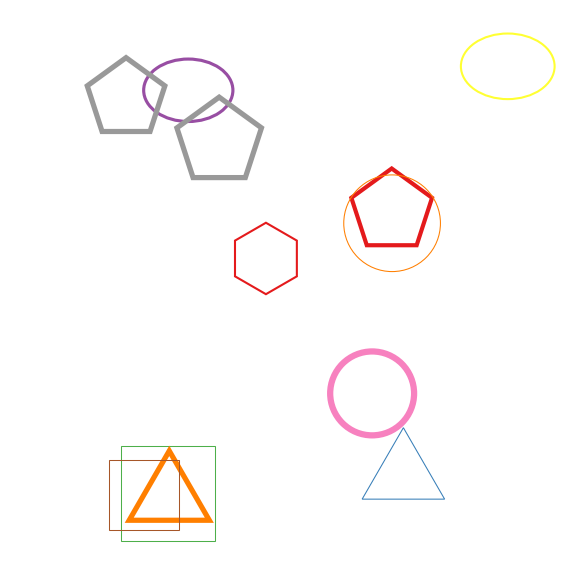[{"shape": "pentagon", "thickness": 2, "radius": 0.37, "center": [0.678, 0.634]}, {"shape": "hexagon", "thickness": 1, "radius": 0.31, "center": [0.46, 0.552]}, {"shape": "triangle", "thickness": 0.5, "radius": 0.41, "center": [0.699, 0.176]}, {"shape": "square", "thickness": 0.5, "radius": 0.41, "center": [0.291, 0.145]}, {"shape": "oval", "thickness": 1.5, "radius": 0.39, "center": [0.326, 0.843]}, {"shape": "circle", "thickness": 0.5, "radius": 0.42, "center": [0.679, 0.613]}, {"shape": "triangle", "thickness": 2.5, "radius": 0.4, "center": [0.293, 0.138]}, {"shape": "oval", "thickness": 1, "radius": 0.41, "center": [0.879, 0.884]}, {"shape": "square", "thickness": 0.5, "radius": 0.3, "center": [0.25, 0.141]}, {"shape": "circle", "thickness": 3, "radius": 0.36, "center": [0.644, 0.318]}, {"shape": "pentagon", "thickness": 2.5, "radius": 0.35, "center": [0.218, 0.829]}, {"shape": "pentagon", "thickness": 2.5, "radius": 0.38, "center": [0.38, 0.754]}]